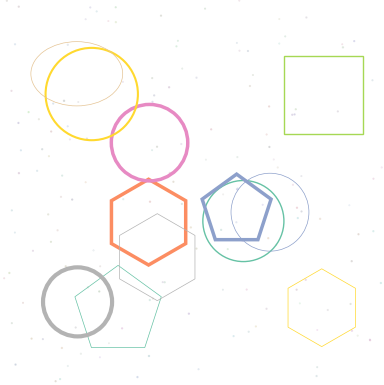[{"shape": "pentagon", "thickness": 0.5, "radius": 0.59, "center": [0.307, 0.193]}, {"shape": "circle", "thickness": 1, "radius": 0.53, "center": [0.632, 0.426]}, {"shape": "hexagon", "thickness": 2.5, "radius": 0.56, "center": [0.386, 0.423]}, {"shape": "pentagon", "thickness": 2.5, "radius": 0.47, "center": [0.615, 0.454]}, {"shape": "circle", "thickness": 0.5, "radius": 0.51, "center": [0.701, 0.449]}, {"shape": "circle", "thickness": 2.5, "radius": 0.5, "center": [0.388, 0.629]}, {"shape": "square", "thickness": 1, "radius": 0.51, "center": [0.84, 0.753]}, {"shape": "hexagon", "thickness": 0.5, "radius": 0.51, "center": [0.836, 0.201]}, {"shape": "circle", "thickness": 1.5, "radius": 0.6, "center": [0.238, 0.756]}, {"shape": "oval", "thickness": 0.5, "radius": 0.6, "center": [0.199, 0.808]}, {"shape": "circle", "thickness": 3, "radius": 0.45, "center": [0.201, 0.216]}, {"shape": "hexagon", "thickness": 0.5, "radius": 0.56, "center": [0.409, 0.332]}]